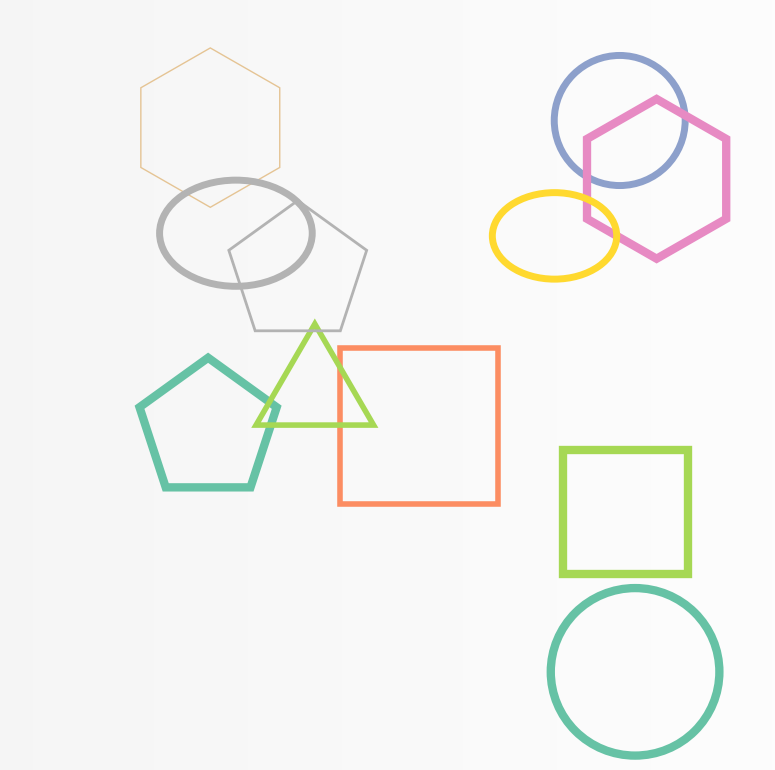[{"shape": "circle", "thickness": 3, "radius": 0.54, "center": [0.819, 0.127]}, {"shape": "pentagon", "thickness": 3, "radius": 0.47, "center": [0.269, 0.442]}, {"shape": "square", "thickness": 2, "radius": 0.51, "center": [0.541, 0.446]}, {"shape": "circle", "thickness": 2.5, "radius": 0.42, "center": [0.8, 0.844]}, {"shape": "hexagon", "thickness": 3, "radius": 0.52, "center": [0.847, 0.768]}, {"shape": "square", "thickness": 3, "radius": 0.4, "center": [0.807, 0.335]}, {"shape": "triangle", "thickness": 2, "radius": 0.44, "center": [0.406, 0.492]}, {"shape": "oval", "thickness": 2.5, "radius": 0.4, "center": [0.716, 0.694]}, {"shape": "hexagon", "thickness": 0.5, "radius": 0.52, "center": [0.271, 0.834]}, {"shape": "pentagon", "thickness": 1, "radius": 0.47, "center": [0.384, 0.646]}, {"shape": "oval", "thickness": 2.5, "radius": 0.49, "center": [0.304, 0.697]}]